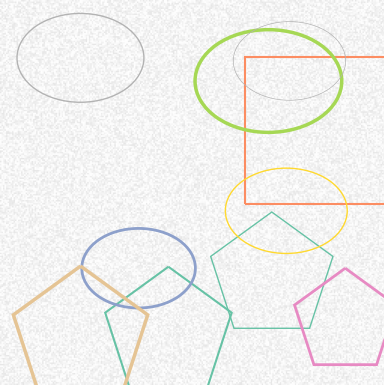[{"shape": "pentagon", "thickness": 1, "radius": 0.83, "center": [0.706, 0.282]}, {"shape": "pentagon", "thickness": 1.5, "radius": 0.86, "center": [0.437, 0.134]}, {"shape": "square", "thickness": 1.5, "radius": 0.96, "center": [0.827, 0.662]}, {"shape": "oval", "thickness": 2, "radius": 0.74, "center": [0.36, 0.303]}, {"shape": "pentagon", "thickness": 2, "radius": 0.69, "center": [0.897, 0.165]}, {"shape": "oval", "thickness": 2.5, "radius": 0.95, "center": [0.697, 0.79]}, {"shape": "oval", "thickness": 1, "radius": 0.79, "center": [0.744, 0.452]}, {"shape": "pentagon", "thickness": 2.5, "radius": 0.92, "center": [0.209, 0.125]}, {"shape": "oval", "thickness": 1, "radius": 0.82, "center": [0.209, 0.85]}, {"shape": "oval", "thickness": 0.5, "radius": 0.73, "center": [0.752, 0.842]}]